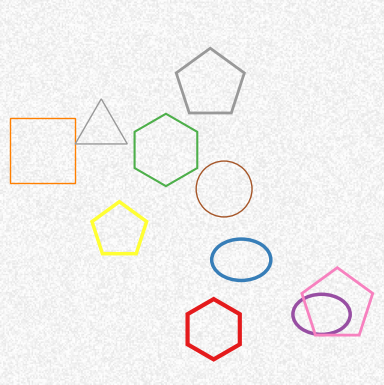[{"shape": "hexagon", "thickness": 3, "radius": 0.39, "center": [0.555, 0.145]}, {"shape": "oval", "thickness": 2.5, "radius": 0.38, "center": [0.627, 0.325]}, {"shape": "hexagon", "thickness": 1.5, "radius": 0.47, "center": [0.431, 0.611]}, {"shape": "oval", "thickness": 2.5, "radius": 0.37, "center": [0.835, 0.184]}, {"shape": "square", "thickness": 1, "radius": 0.42, "center": [0.11, 0.609]}, {"shape": "pentagon", "thickness": 2.5, "radius": 0.37, "center": [0.31, 0.401]}, {"shape": "circle", "thickness": 1, "radius": 0.36, "center": [0.582, 0.509]}, {"shape": "pentagon", "thickness": 2, "radius": 0.48, "center": [0.876, 0.208]}, {"shape": "pentagon", "thickness": 2, "radius": 0.46, "center": [0.546, 0.782]}, {"shape": "triangle", "thickness": 1, "radius": 0.39, "center": [0.263, 0.665]}]